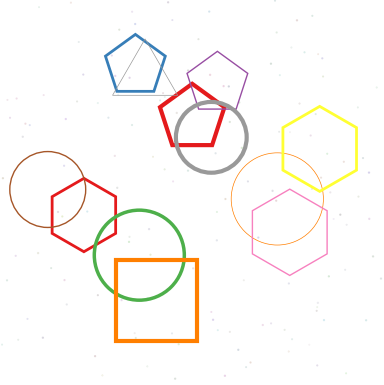[{"shape": "pentagon", "thickness": 3, "radius": 0.44, "center": [0.499, 0.694]}, {"shape": "hexagon", "thickness": 2, "radius": 0.48, "center": [0.218, 0.441]}, {"shape": "pentagon", "thickness": 2, "radius": 0.41, "center": [0.352, 0.829]}, {"shape": "circle", "thickness": 2.5, "radius": 0.58, "center": [0.362, 0.337]}, {"shape": "pentagon", "thickness": 1, "radius": 0.41, "center": [0.565, 0.784]}, {"shape": "circle", "thickness": 0.5, "radius": 0.6, "center": [0.72, 0.483]}, {"shape": "square", "thickness": 3, "radius": 0.52, "center": [0.406, 0.22]}, {"shape": "hexagon", "thickness": 2, "radius": 0.55, "center": [0.83, 0.613]}, {"shape": "circle", "thickness": 1, "radius": 0.49, "center": [0.124, 0.508]}, {"shape": "hexagon", "thickness": 1, "radius": 0.56, "center": [0.753, 0.397]}, {"shape": "circle", "thickness": 3, "radius": 0.46, "center": [0.549, 0.643]}, {"shape": "triangle", "thickness": 0.5, "radius": 0.49, "center": [0.377, 0.801]}]